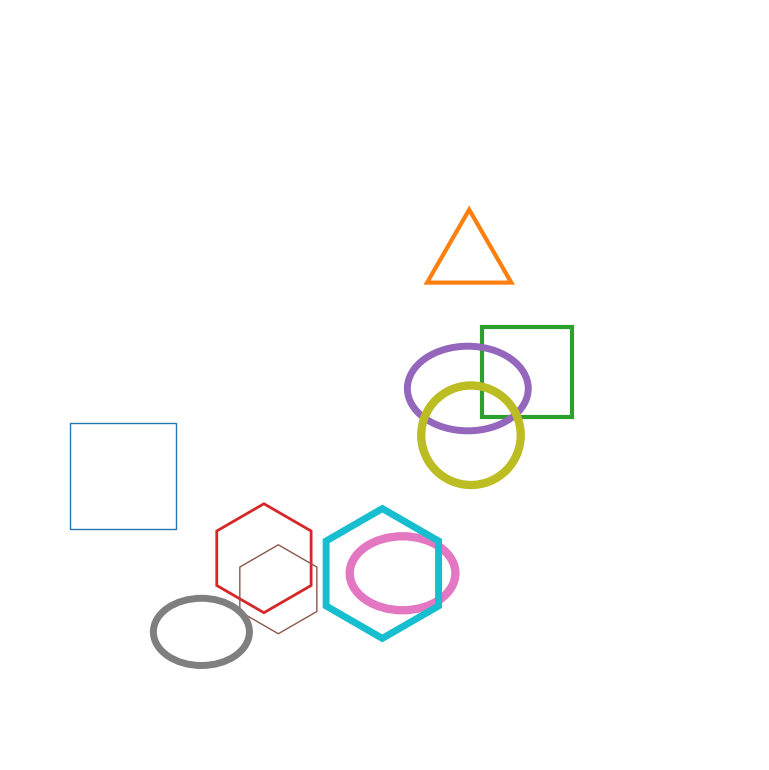[{"shape": "square", "thickness": 0.5, "radius": 0.34, "center": [0.16, 0.381]}, {"shape": "triangle", "thickness": 1.5, "radius": 0.32, "center": [0.609, 0.665]}, {"shape": "square", "thickness": 1.5, "radius": 0.29, "center": [0.684, 0.517]}, {"shape": "hexagon", "thickness": 1, "radius": 0.35, "center": [0.343, 0.275]}, {"shape": "oval", "thickness": 2.5, "radius": 0.39, "center": [0.608, 0.495]}, {"shape": "hexagon", "thickness": 0.5, "radius": 0.29, "center": [0.361, 0.235]}, {"shape": "oval", "thickness": 3, "radius": 0.34, "center": [0.523, 0.255]}, {"shape": "oval", "thickness": 2.5, "radius": 0.31, "center": [0.262, 0.179]}, {"shape": "circle", "thickness": 3, "radius": 0.32, "center": [0.612, 0.435]}, {"shape": "hexagon", "thickness": 2.5, "radius": 0.42, "center": [0.497, 0.255]}]